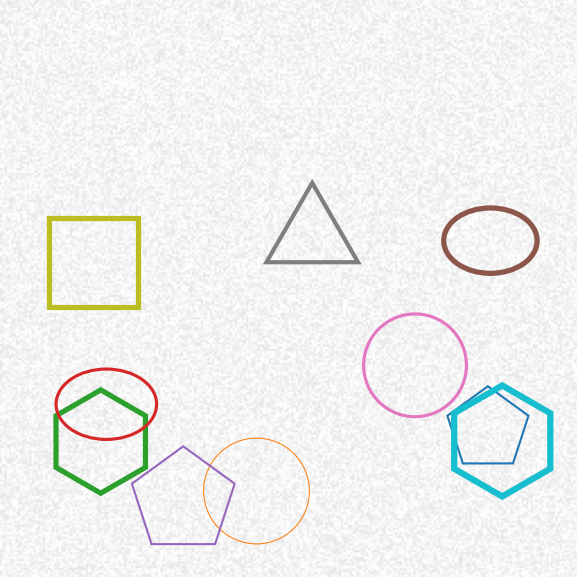[{"shape": "pentagon", "thickness": 1, "radius": 0.37, "center": [0.845, 0.256]}, {"shape": "circle", "thickness": 0.5, "radius": 0.46, "center": [0.444, 0.149]}, {"shape": "hexagon", "thickness": 2.5, "radius": 0.45, "center": [0.174, 0.235]}, {"shape": "oval", "thickness": 1.5, "radius": 0.44, "center": [0.184, 0.299]}, {"shape": "pentagon", "thickness": 1, "radius": 0.47, "center": [0.317, 0.133]}, {"shape": "oval", "thickness": 2.5, "radius": 0.4, "center": [0.849, 0.582]}, {"shape": "circle", "thickness": 1.5, "radius": 0.44, "center": [0.719, 0.367]}, {"shape": "triangle", "thickness": 2, "radius": 0.46, "center": [0.541, 0.591]}, {"shape": "square", "thickness": 2.5, "radius": 0.39, "center": [0.162, 0.544]}, {"shape": "hexagon", "thickness": 3, "radius": 0.48, "center": [0.87, 0.236]}]